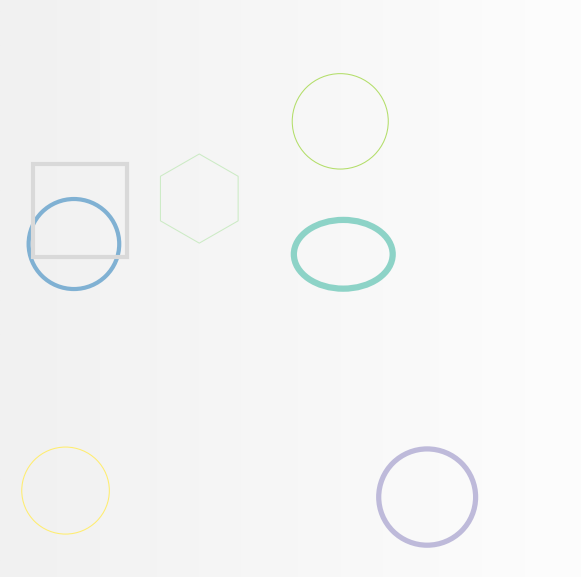[{"shape": "oval", "thickness": 3, "radius": 0.43, "center": [0.591, 0.559]}, {"shape": "circle", "thickness": 2.5, "radius": 0.42, "center": [0.735, 0.138]}, {"shape": "circle", "thickness": 2, "radius": 0.39, "center": [0.127, 0.577]}, {"shape": "circle", "thickness": 0.5, "radius": 0.41, "center": [0.585, 0.789]}, {"shape": "square", "thickness": 2, "radius": 0.41, "center": [0.138, 0.635]}, {"shape": "hexagon", "thickness": 0.5, "radius": 0.39, "center": [0.343, 0.655]}, {"shape": "circle", "thickness": 0.5, "radius": 0.38, "center": [0.113, 0.15]}]